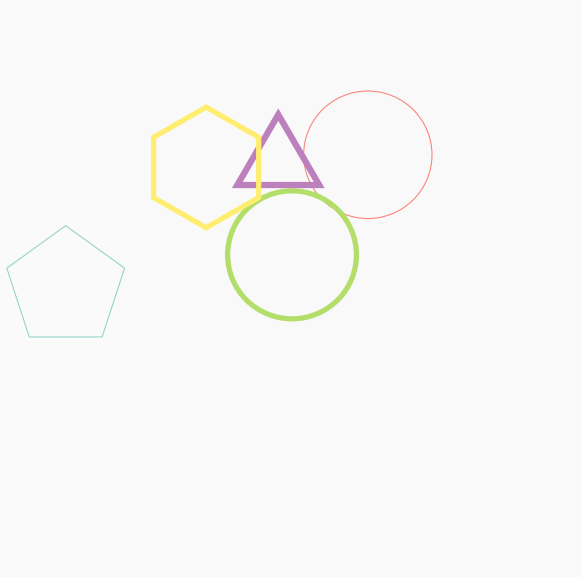[{"shape": "pentagon", "thickness": 0.5, "radius": 0.53, "center": [0.113, 0.502]}, {"shape": "circle", "thickness": 0.5, "radius": 0.55, "center": [0.633, 0.731]}, {"shape": "circle", "thickness": 2.5, "radius": 0.55, "center": [0.502, 0.558]}, {"shape": "triangle", "thickness": 3, "radius": 0.41, "center": [0.479, 0.719]}, {"shape": "hexagon", "thickness": 2.5, "radius": 0.52, "center": [0.355, 0.709]}]